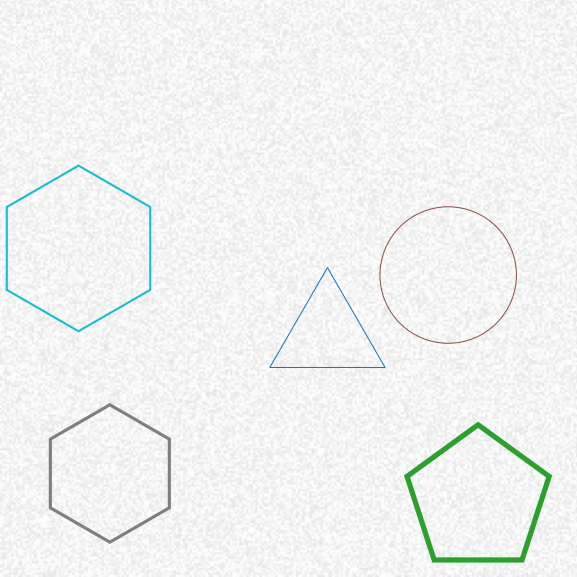[{"shape": "triangle", "thickness": 0.5, "radius": 0.58, "center": [0.567, 0.42]}, {"shape": "pentagon", "thickness": 2.5, "radius": 0.65, "center": [0.828, 0.134]}, {"shape": "circle", "thickness": 0.5, "radius": 0.59, "center": [0.776, 0.523]}, {"shape": "hexagon", "thickness": 1.5, "radius": 0.59, "center": [0.19, 0.179]}, {"shape": "hexagon", "thickness": 1, "radius": 0.72, "center": [0.136, 0.569]}]